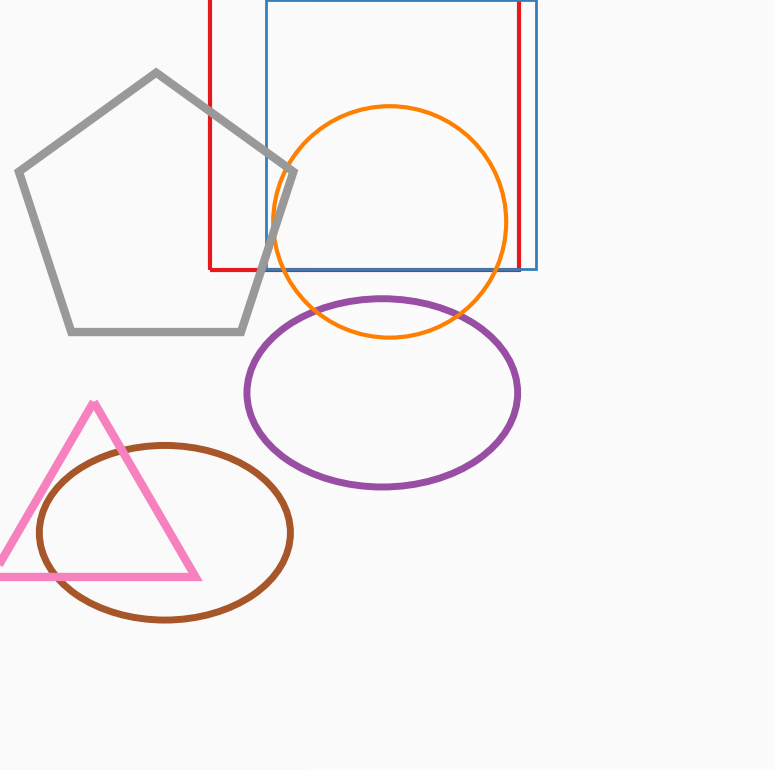[{"shape": "square", "thickness": 1.5, "radius": 1.0, "center": [0.47, 0.849]}, {"shape": "square", "thickness": 1, "radius": 0.87, "center": [0.518, 0.825]}, {"shape": "oval", "thickness": 2.5, "radius": 0.87, "center": [0.493, 0.49]}, {"shape": "circle", "thickness": 1.5, "radius": 0.75, "center": [0.503, 0.712]}, {"shape": "oval", "thickness": 2.5, "radius": 0.81, "center": [0.213, 0.308]}, {"shape": "triangle", "thickness": 3, "radius": 0.76, "center": [0.121, 0.327]}, {"shape": "pentagon", "thickness": 3, "radius": 0.93, "center": [0.201, 0.719]}]